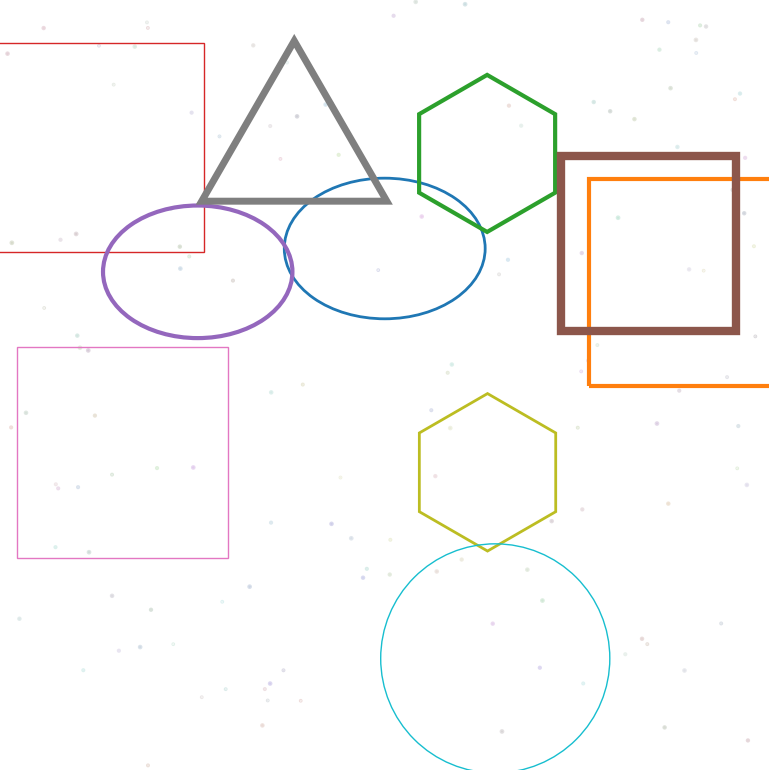[{"shape": "oval", "thickness": 1, "radius": 0.65, "center": [0.5, 0.677]}, {"shape": "square", "thickness": 1.5, "radius": 0.67, "center": [0.9, 0.633]}, {"shape": "hexagon", "thickness": 1.5, "radius": 0.51, "center": [0.633, 0.801]}, {"shape": "square", "thickness": 0.5, "radius": 0.68, "center": [0.129, 0.808]}, {"shape": "oval", "thickness": 1.5, "radius": 0.61, "center": [0.257, 0.647]}, {"shape": "square", "thickness": 3, "radius": 0.57, "center": [0.842, 0.684]}, {"shape": "square", "thickness": 0.5, "radius": 0.69, "center": [0.159, 0.412]}, {"shape": "triangle", "thickness": 2.5, "radius": 0.69, "center": [0.382, 0.808]}, {"shape": "hexagon", "thickness": 1, "radius": 0.51, "center": [0.633, 0.387]}, {"shape": "circle", "thickness": 0.5, "radius": 0.74, "center": [0.643, 0.145]}]